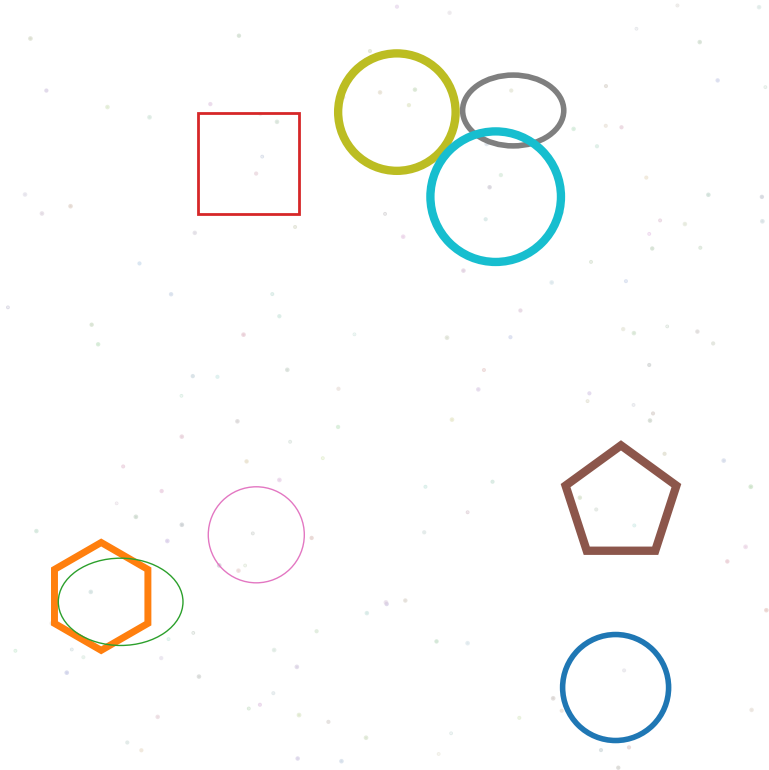[{"shape": "circle", "thickness": 2, "radius": 0.34, "center": [0.799, 0.107]}, {"shape": "hexagon", "thickness": 2.5, "radius": 0.35, "center": [0.131, 0.225]}, {"shape": "oval", "thickness": 0.5, "radius": 0.4, "center": [0.157, 0.218]}, {"shape": "square", "thickness": 1, "radius": 0.33, "center": [0.323, 0.787]}, {"shape": "pentagon", "thickness": 3, "radius": 0.38, "center": [0.806, 0.346]}, {"shape": "circle", "thickness": 0.5, "radius": 0.31, "center": [0.333, 0.305]}, {"shape": "oval", "thickness": 2, "radius": 0.33, "center": [0.666, 0.857]}, {"shape": "circle", "thickness": 3, "radius": 0.38, "center": [0.515, 0.854]}, {"shape": "circle", "thickness": 3, "radius": 0.42, "center": [0.644, 0.745]}]